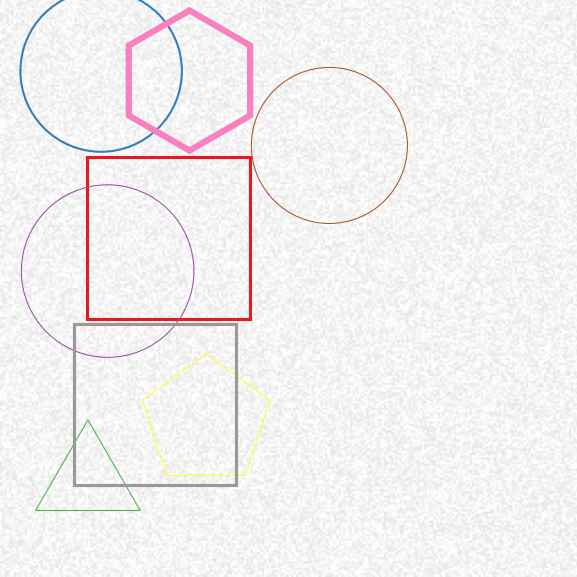[{"shape": "square", "thickness": 1.5, "radius": 0.7, "center": [0.292, 0.587]}, {"shape": "circle", "thickness": 1, "radius": 0.7, "center": [0.175, 0.876]}, {"shape": "triangle", "thickness": 0.5, "radius": 0.52, "center": [0.152, 0.167]}, {"shape": "circle", "thickness": 0.5, "radius": 0.75, "center": [0.186, 0.53]}, {"shape": "pentagon", "thickness": 0.5, "radius": 0.58, "center": [0.357, 0.27]}, {"shape": "circle", "thickness": 0.5, "radius": 0.68, "center": [0.57, 0.747]}, {"shape": "hexagon", "thickness": 3, "radius": 0.61, "center": [0.328, 0.86]}, {"shape": "square", "thickness": 1.5, "radius": 0.7, "center": [0.269, 0.299]}]